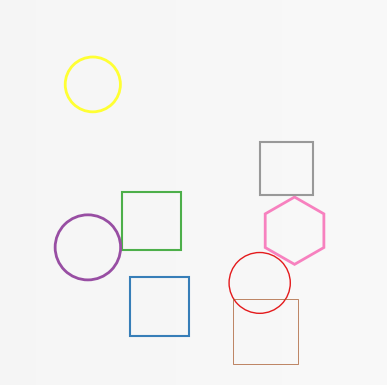[{"shape": "circle", "thickness": 1, "radius": 0.39, "center": [0.67, 0.265]}, {"shape": "square", "thickness": 1.5, "radius": 0.38, "center": [0.411, 0.204]}, {"shape": "square", "thickness": 1.5, "radius": 0.38, "center": [0.39, 0.426]}, {"shape": "circle", "thickness": 2, "radius": 0.42, "center": [0.227, 0.357]}, {"shape": "circle", "thickness": 2, "radius": 0.36, "center": [0.239, 0.781]}, {"shape": "square", "thickness": 0.5, "radius": 0.42, "center": [0.686, 0.139]}, {"shape": "hexagon", "thickness": 2, "radius": 0.44, "center": [0.76, 0.401]}, {"shape": "square", "thickness": 1.5, "radius": 0.34, "center": [0.739, 0.563]}]